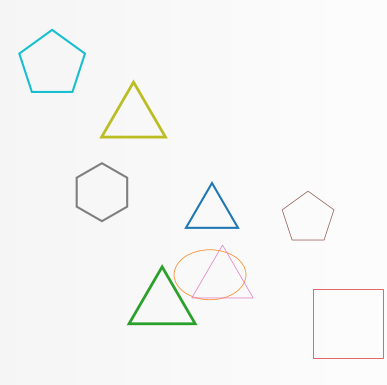[{"shape": "triangle", "thickness": 1.5, "radius": 0.39, "center": [0.547, 0.447]}, {"shape": "oval", "thickness": 0.5, "radius": 0.46, "center": [0.542, 0.286]}, {"shape": "triangle", "thickness": 2, "radius": 0.49, "center": [0.418, 0.208]}, {"shape": "square", "thickness": 0.5, "radius": 0.45, "center": [0.898, 0.16]}, {"shape": "pentagon", "thickness": 0.5, "radius": 0.35, "center": [0.795, 0.433]}, {"shape": "triangle", "thickness": 0.5, "radius": 0.46, "center": [0.574, 0.272]}, {"shape": "hexagon", "thickness": 1.5, "radius": 0.38, "center": [0.263, 0.501]}, {"shape": "triangle", "thickness": 2, "radius": 0.48, "center": [0.345, 0.692]}, {"shape": "pentagon", "thickness": 1.5, "radius": 0.45, "center": [0.135, 0.833]}]